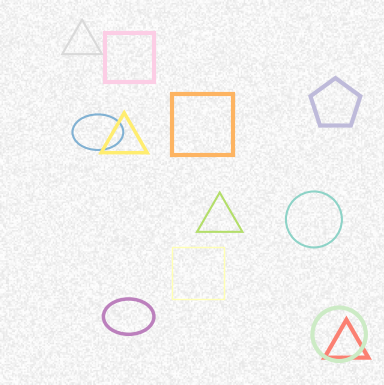[{"shape": "circle", "thickness": 1.5, "radius": 0.36, "center": [0.815, 0.43]}, {"shape": "square", "thickness": 1, "radius": 0.34, "center": [0.515, 0.291]}, {"shape": "pentagon", "thickness": 3, "radius": 0.34, "center": [0.871, 0.729]}, {"shape": "triangle", "thickness": 3, "radius": 0.33, "center": [0.9, 0.104]}, {"shape": "oval", "thickness": 1.5, "radius": 0.33, "center": [0.254, 0.657]}, {"shape": "square", "thickness": 3, "radius": 0.39, "center": [0.526, 0.676]}, {"shape": "triangle", "thickness": 1.5, "radius": 0.34, "center": [0.571, 0.432]}, {"shape": "square", "thickness": 3, "radius": 0.32, "center": [0.336, 0.85]}, {"shape": "triangle", "thickness": 1.5, "radius": 0.3, "center": [0.213, 0.889]}, {"shape": "oval", "thickness": 2.5, "radius": 0.33, "center": [0.334, 0.178]}, {"shape": "circle", "thickness": 3, "radius": 0.35, "center": [0.881, 0.132]}, {"shape": "triangle", "thickness": 2.5, "radius": 0.35, "center": [0.323, 0.638]}]